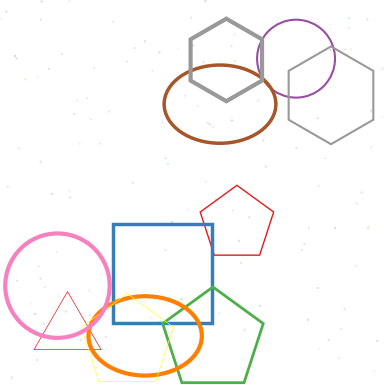[{"shape": "pentagon", "thickness": 1, "radius": 0.5, "center": [0.615, 0.418]}, {"shape": "triangle", "thickness": 0.5, "radius": 0.5, "center": [0.175, 0.142]}, {"shape": "square", "thickness": 2.5, "radius": 0.64, "center": [0.422, 0.29]}, {"shape": "pentagon", "thickness": 2, "radius": 0.69, "center": [0.553, 0.117]}, {"shape": "circle", "thickness": 1.5, "radius": 0.51, "center": [0.769, 0.848]}, {"shape": "oval", "thickness": 3, "radius": 0.74, "center": [0.377, 0.128]}, {"shape": "pentagon", "thickness": 0.5, "radius": 0.63, "center": [0.331, 0.111]}, {"shape": "oval", "thickness": 2.5, "radius": 0.73, "center": [0.571, 0.729]}, {"shape": "circle", "thickness": 3, "radius": 0.68, "center": [0.149, 0.258]}, {"shape": "hexagon", "thickness": 1.5, "radius": 0.63, "center": [0.86, 0.752]}, {"shape": "hexagon", "thickness": 3, "radius": 0.54, "center": [0.588, 0.844]}]